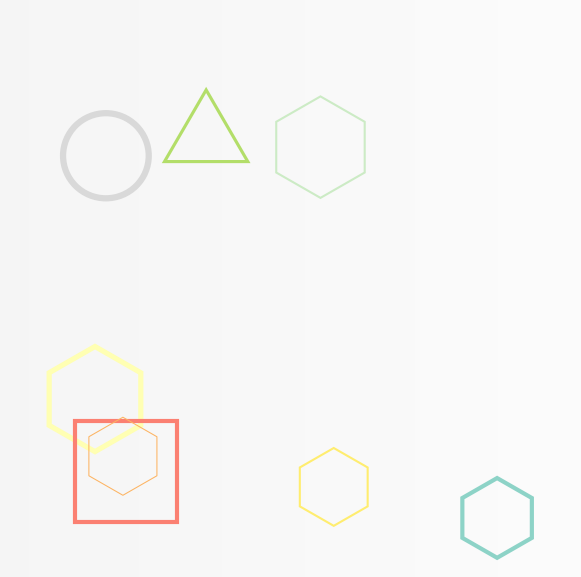[{"shape": "hexagon", "thickness": 2, "radius": 0.35, "center": [0.855, 0.102]}, {"shape": "hexagon", "thickness": 2.5, "radius": 0.46, "center": [0.163, 0.308]}, {"shape": "square", "thickness": 2, "radius": 0.44, "center": [0.217, 0.183]}, {"shape": "hexagon", "thickness": 0.5, "radius": 0.34, "center": [0.211, 0.209]}, {"shape": "triangle", "thickness": 1.5, "radius": 0.41, "center": [0.355, 0.761]}, {"shape": "circle", "thickness": 3, "radius": 0.37, "center": [0.182, 0.729]}, {"shape": "hexagon", "thickness": 1, "radius": 0.44, "center": [0.551, 0.744]}, {"shape": "hexagon", "thickness": 1, "radius": 0.34, "center": [0.574, 0.156]}]